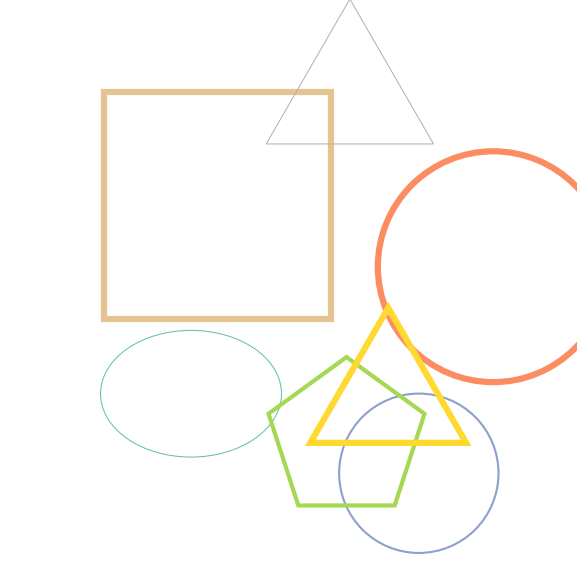[{"shape": "oval", "thickness": 0.5, "radius": 0.78, "center": [0.331, 0.317]}, {"shape": "circle", "thickness": 3, "radius": 1.0, "center": [0.854, 0.537]}, {"shape": "circle", "thickness": 1, "radius": 0.69, "center": [0.725, 0.18]}, {"shape": "pentagon", "thickness": 2, "radius": 0.71, "center": [0.6, 0.239]}, {"shape": "triangle", "thickness": 3, "radius": 0.78, "center": [0.672, 0.31]}, {"shape": "square", "thickness": 3, "radius": 0.98, "center": [0.377, 0.644]}, {"shape": "triangle", "thickness": 0.5, "radius": 0.84, "center": [0.606, 0.834]}]